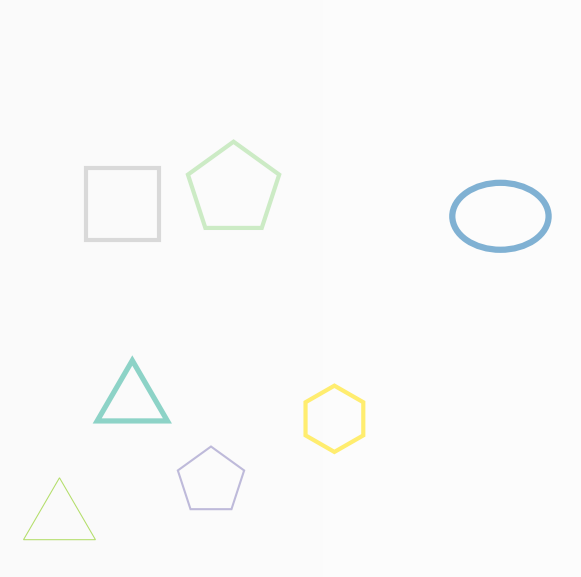[{"shape": "triangle", "thickness": 2.5, "radius": 0.35, "center": [0.228, 0.305]}, {"shape": "pentagon", "thickness": 1, "radius": 0.3, "center": [0.363, 0.166]}, {"shape": "oval", "thickness": 3, "radius": 0.41, "center": [0.861, 0.625]}, {"shape": "triangle", "thickness": 0.5, "radius": 0.36, "center": [0.102, 0.1]}, {"shape": "square", "thickness": 2, "radius": 0.31, "center": [0.211, 0.646]}, {"shape": "pentagon", "thickness": 2, "radius": 0.41, "center": [0.402, 0.671]}, {"shape": "hexagon", "thickness": 2, "radius": 0.29, "center": [0.575, 0.274]}]